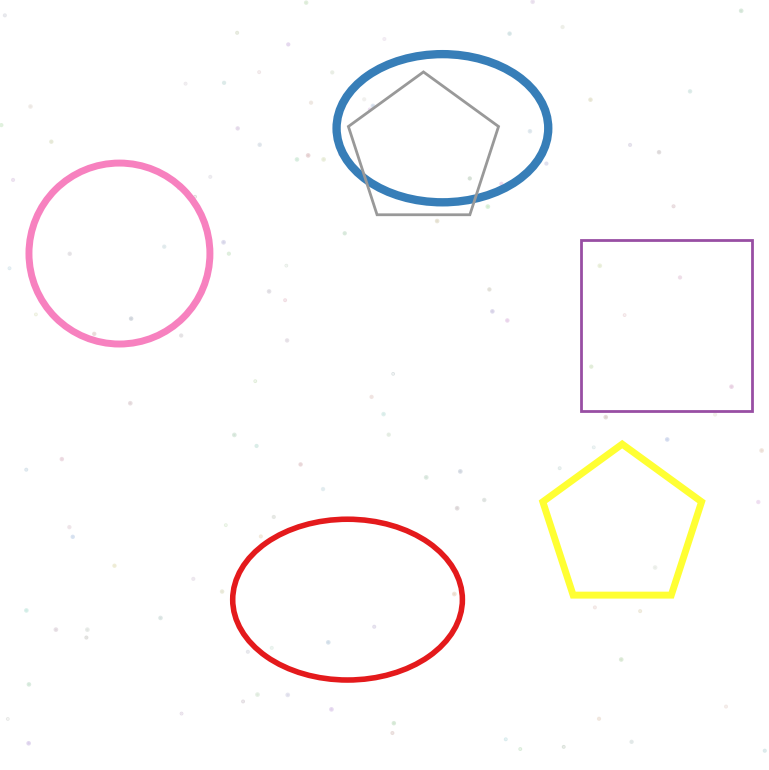[{"shape": "oval", "thickness": 2, "radius": 0.75, "center": [0.451, 0.221]}, {"shape": "oval", "thickness": 3, "radius": 0.69, "center": [0.575, 0.833]}, {"shape": "square", "thickness": 1, "radius": 0.56, "center": [0.866, 0.577]}, {"shape": "pentagon", "thickness": 2.5, "radius": 0.54, "center": [0.808, 0.315]}, {"shape": "circle", "thickness": 2.5, "radius": 0.59, "center": [0.155, 0.671]}, {"shape": "pentagon", "thickness": 1, "radius": 0.51, "center": [0.55, 0.804]}]